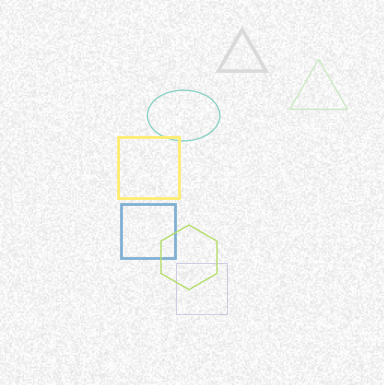[{"shape": "oval", "thickness": 1, "radius": 0.47, "center": [0.477, 0.7]}, {"shape": "square", "thickness": 0.5, "radius": 0.33, "center": [0.524, 0.251]}, {"shape": "square", "thickness": 2, "radius": 0.35, "center": [0.384, 0.401]}, {"shape": "hexagon", "thickness": 1, "radius": 0.42, "center": [0.491, 0.332]}, {"shape": "triangle", "thickness": 2.5, "radius": 0.36, "center": [0.629, 0.851]}, {"shape": "triangle", "thickness": 1, "radius": 0.43, "center": [0.828, 0.759]}, {"shape": "square", "thickness": 2, "radius": 0.4, "center": [0.386, 0.566]}]